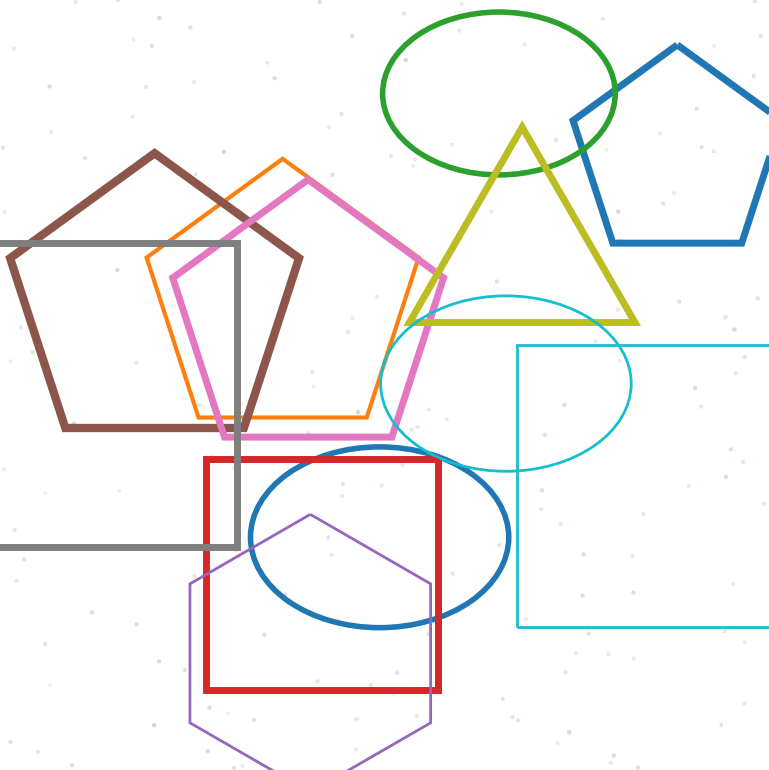[{"shape": "pentagon", "thickness": 2.5, "radius": 0.71, "center": [0.88, 0.799]}, {"shape": "oval", "thickness": 2, "radius": 0.84, "center": [0.493, 0.302]}, {"shape": "pentagon", "thickness": 1.5, "radius": 0.93, "center": [0.367, 0.608]}, {"shape": "oval", "thickness": 2, "radius": 0.76, "center": [0.648, 0.879]}, {"shape": "square", "thickness": 2.5, "radius": 0.75, "center": [0.418, 0.254]}, {"shape": "hexagon", "thickness": 1, "radius": 0.9, "center": [0.403, 0.152]}, {"shape": "pentagon", "thickness": 3, "radius": 0.99, "center": [0.201, 0.604]}, {"shape": "pentagon", "thickness": 2.5, "radius": 0.92, "center": [0.4, 0.582]}, {"shape": "square", "thickness": 2.5, "radius": 0.99, "center": [0.11, 0.487]}, {"shape": "triangle", "thickness": 2.5, "radius": 0.85, "center": [0.678, 0.666]}, {"shape": "square", "thickness": 1, "radius": 0.92, "center": [0.854, 0.368]}, {"shape": "oval", "thickness": 1, "radius": 0.81, "center": [0.657, 0.502]}]